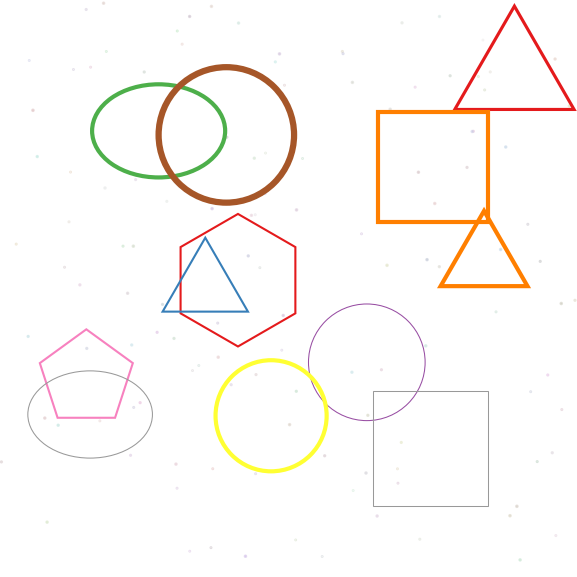[{"shape": "hexagon", "thickness": 1, "radius": 0.57, "center": [0.412, 0.514]}, {"shape": "triangle", "thickness": 1.5, "radius": 0.6, "center": [0.891, 0.869]}, {"shape": "triangle", "thickness": 1, "radius": 0.43, "center": [0.355, 0.502]}, {"shape": "oval", "thickness": 2, "radius": 0.58, "center": [0.275, 0.773]}, {"shape": "circle", "thickness": 0.5, "radius": 0.5, "center": [0.635, 0.372]}, {"shape": "square", "thickness": 2, "radius": 0.48, "center": [0.75, 0.71]}, {"shape": "triangle", "thickness": 2, "radius": 0.43, "center": [0.838, 0.547]}, {"shape": "circle", "thickness": 2, "radius": 0.48, "center": [0.469, 0.279]}, {"shape": "circle", "thickness": 3, "radius": 0.59, "center": [0.392, 0.766]}, {"shape": "pentagon", "thickness": 1, "radius": 0.42, "center": [0.149, 0.344]}, {"shape": "oval", "thickness": 0.5, "radius": 0.54, "center": [0.156, 0.281]}, {"shape": "square", "thickness": 0.5, "radius": 0.5, "center": [0.746, 0.222]}]